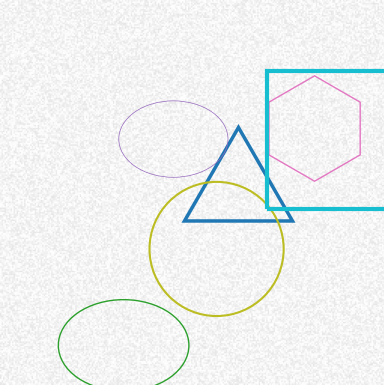[{"shape": "triangle", "thickness": 2.5, "radius": 0.81, "center": [0.619, 0.507]}, {"shape": "oval", "thickness": 1, "radius": 0.85, "center": [0.321, 0.103]}, {"shape": "oval", "thickness": 0.5, "radius": 0.71, "center": [0.45, 0.639]}, {"shape": "hexagon", "thickness": 1, "radius": 0.68, "center": [0.817, 0.666]}, {"shape": "circle", "thickness": 1.5, "radius": 0.87, "center": [0.563, 0.353]}, {"shape": "square", "thickness": 3, "radius": 0.89, "center": [0.873, 0.637]}]